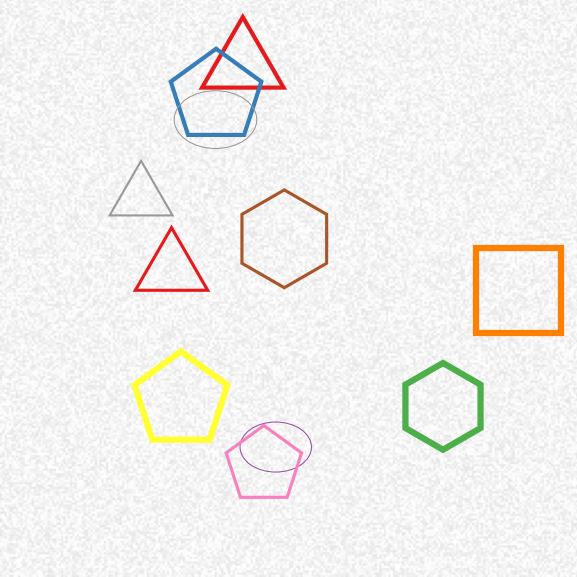[{"shape": "triangle", "thickness": 1.5, "radius": 0.36, "center": [0.297, 0.533]}, {"shape": "triangle", "thickness": 2, "radius": 0.41, "center": [0.42, 0.888]}, {"shape": "pentagon", "thickness": 2, "radius": 0.41, "center": [0.374, 0.832]}, {"shape": "hexagon", "thickness": 3, "radius": 0.38, "center": [0.767, 0.295]}, {"shape": "oval", "thickness": 0.5, "radius": 0.31, "center": [0.477, 0.225]}, {"shape": "square", "thickness": 3, "radius": 0.37, "center": [0.898, 0.496]}, {"shape": "pentagon", "thickness": 3, "radius": 0.42, "center": [0.313, 0.306]}, {"shape": "hexagon", "thickness": 1.5, "radius": 0.42, "center": [0.492, 0.586]}, {"shape": "pentagon", "thickness": 1.5, "radius": 0.34, "center": [0.457, 0.194]}, {"shape": "triangle", "thickness": 1, "radius": 0.31, "center": [0.244, 0.658]}, {"shape": "oval", "thickness": 0.5, "radius": 0.36, "center": [0.373, 0.792]}]